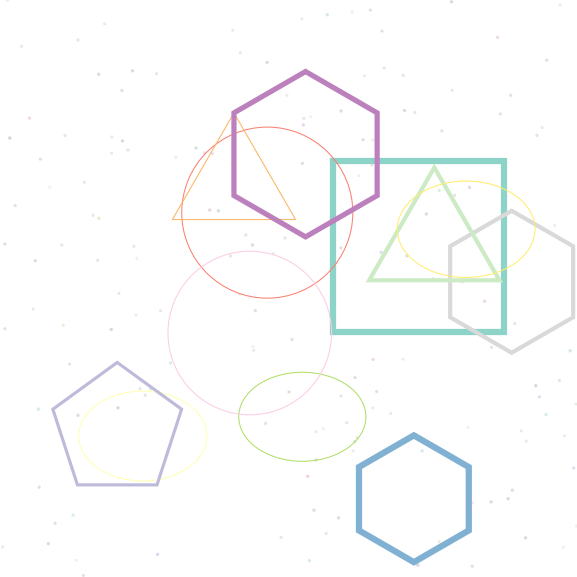[{"shape": "square", "thickness": 3, "radius": 0.74, "center": [0.724, 0.572]}, {"shape": "oval", "thickness": 0.5, "radius": 0.55, "center": [0.247, 0.244]}, {"shape": "pentagon", "thickness": 1.5, "radius": 0.59, "center": [0.203, 0.254]}, {"shape": "circle", "thickness": 0.5, "radius": 0.74, "center": [0.463, 0.631]}, {"shape": "hexagon", "thickness": 3, "radius": 0.55, "center": [0.717, 0.135]}, {"shape": "triangle", "thickness": 0.5, "radius": 0.62, "center": [0.405, 0.681]}, {"shape": "oval", "thickness": 0.5, "radius": 0.55, "center": [0.524, 0.277]}, {"shape": "circle", "thickness": 0.5, "radius": 0.71, "center": [0.432, 0.422]}, {"shape": "hexagon", "thickness": 2, "radius": 0.61, "center": [0.886, 0.511]}, {"shape": "hexagon", "thickness": 2.5, "radius": 0.72, "center": [0.529, 0.732]}, {"shape": "triangle", "thickness": 2, "radius": 0.65, "center": [0.752, 0.579]}, {"shape": "oval", "thickness": 0.5, "radius": 0.6, "center": [0.807, 0.602]}]